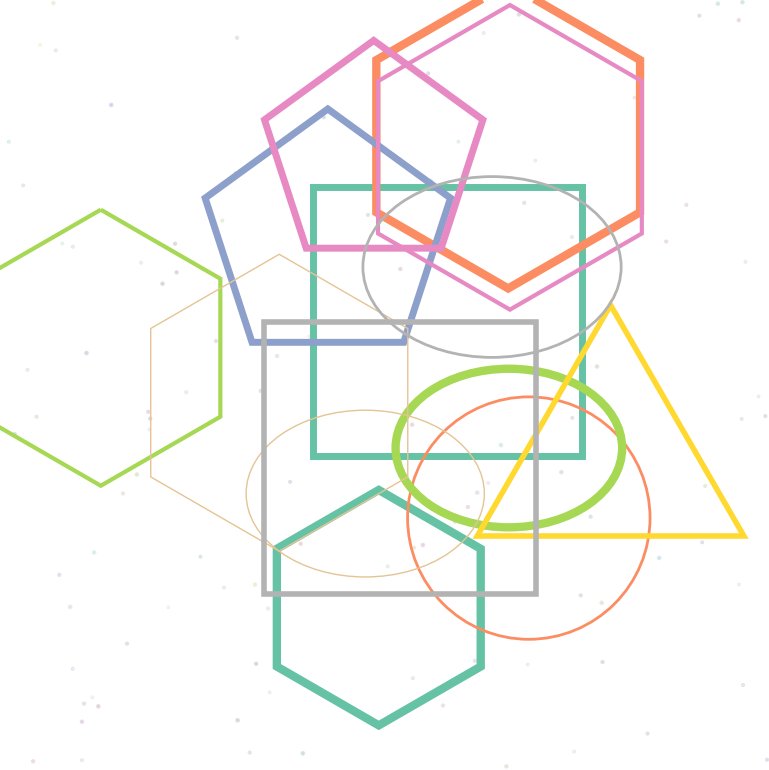[{"shape": "square", "thickness": 2.5, "radius": 0.87, "center": [0.581, 0.582]}, {"shape": "hexagon", "thickness": 3, "radius": 0.76, "center": [0.492, 0.211]}, {"shape": "hexagon", "thickness": 3, "radius": 0.99, "center": [0.66, 0.823]}, {"shape": "circle", "thickness": 1, "radius": 0.79, "center": [0.687, 0.327]}, {"shape": "pentagon", "thickness": 2.5, "radius": 0.84, "center": [0.426, 0.691]}, {"shape": "pentagon", "thickness": 2.5, "radius": 0.75, "center": [0.485, 0.798]}, {"shape": "hexagon", "thickness": 1.5, "radius": 0.99, "center": [0.662, 0.796]}, {"shape": "oval", "thickness": 3, "radius": 0.74, "center": [0.661, 0.418]}, {"shape": "hexagon", "thickness": 1.5, "radius": 0.9, "center": [0.131, 0.548]}, {"shape": "triangle", "thickness": 2, "radius": 1.0, "center": [0.793, 0.404]}, {"shape": "oval", "thickness": 0.5, "radius": 0.77, "center": [0.474, 0.359]}, {"shape": "hexagon", "thickness": 0.5, "radius": 0.96, "center": [0.363, 0.477]}, {"shape": "square", "thickness": 2, "radius": 0.88, "center": [0.52, 0.405]}, {"shape": "oval", "thickness": 1, "radius": 0.84, "center": [0.639, 0.653]}]